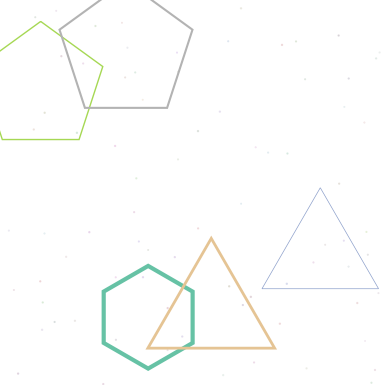[{"shape": "hexagon", "thickness": 3, "radius": 0.67, "center": [0.385, 0.176]}, {"shape": "triangle", "thickness": 0.5, "radius": 0.87, "center": [0.832, 0.337]}, {"shape": "pentagon", "thickness": 1, "radius": 0.85, "center": [0.106, 0.775]}, {"shape": "triangle", "thickness": 2, "radius": 0.95, "center": [0.549, 0.191]}, {"shape": "pentagon", "thickness": 1.5, "radius": 0.91, "center": [0.327, 0.867]}]